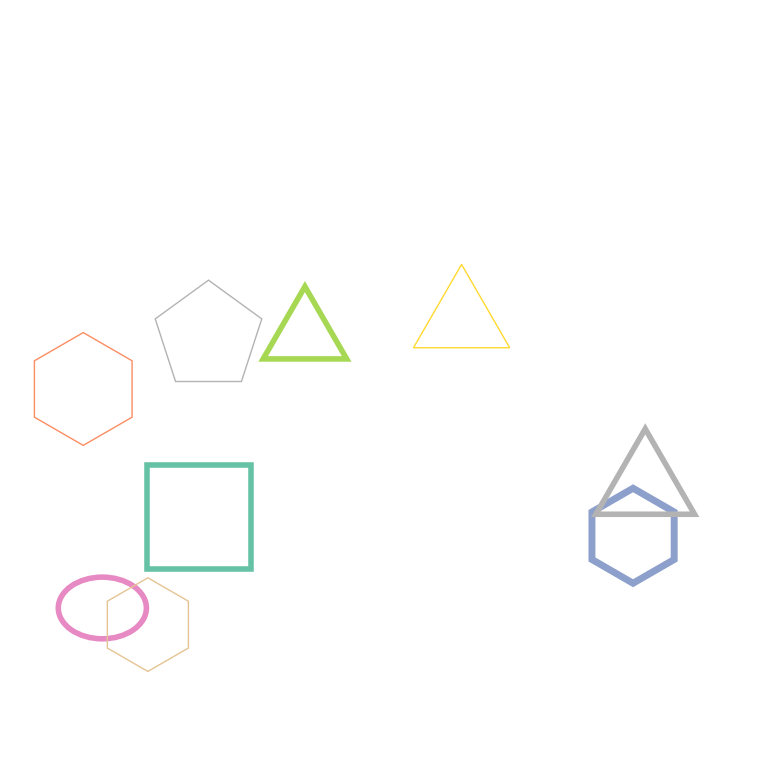[{"shape": "square", "thickness": 2, "radius": 0.34, "center": [0.259, 0.328]}, {"shape": "hexagon", "thickness": 0.5, "radius": 0.37, "center": [0.108, 0.495]}, {"shape": "hexagon", "thickness": 2.5, "radius": 0.31, "center": [0.822, 0.304]}, {"shape": "oval", "thickness": 2, "radius": 0.29, "center": [0.133, 0.21]}, {"shape": "triangle", "thickness": 2, "radius": 0.31, "center": [0.396, 0.565]}, {"shape": "triangle", "thickness": 0.5, "radius": 0.36, "center": [0.599, 0.584]}, {"shape": "hexagon", "thickness": 0.5, "radius": 0.3, "center": [0.192, 0.189]}, {"shape": "triangle", "thickness": 2, "radius": 0.37, "center": [0.838, 0.369]}, {"shape": "pentagon", "thickness": 0.5, "radius": 0.36, "center": [0.271, 0.563]}]